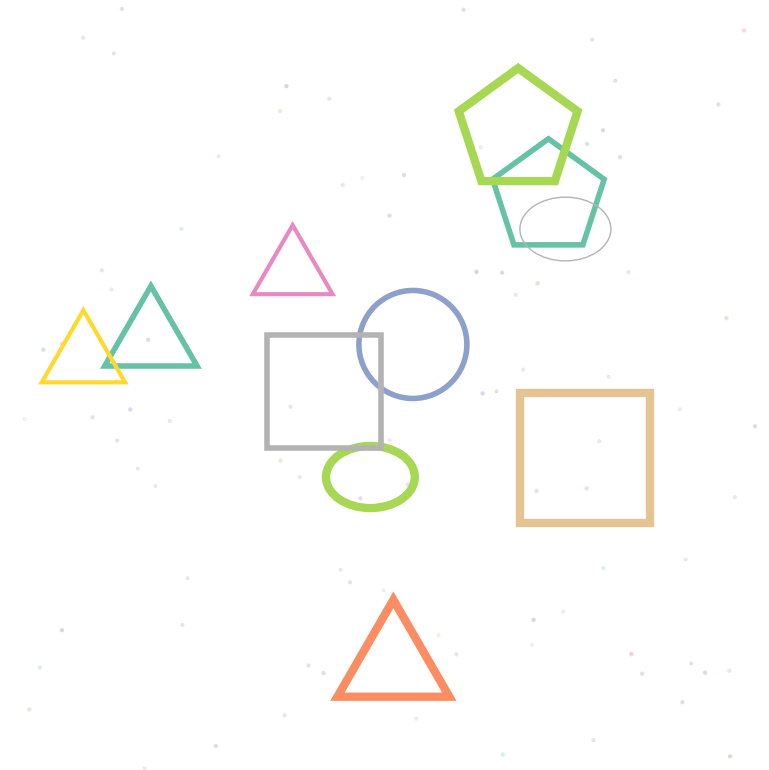[{"shape": "pentagon", "thickness": 2, "radius": 0.38, "center": [0.712, 0.744]}, {"shape": "triangle", "thickness": 2, "radius": 0.35, "center": [0.196, 0.559]}, {"shape": "triangle", "thickness": 3, "radius": 0.42, "center": [0.511, 0.137]}, {"shape": "circle", "thickness": 2, "radius": 0.35, "center": [0.536, 0.553]}, {"shape": "triangle", "thickness": 1.5, "radius": 0.3, "center": [0.38, 0.648]}, {"shape": "oval", "thickness": 3, "radius": 0.29, "center": [0.481, 0.381]}, {"shape": "pentagon", "thickness": 3, "radius": 0.41, "center": [0.673, 0.83]}, {"shape": "triangle", "thickness": 1.5, "radius": 0.31, "center": [0.108, 0.535]}, {"shape": "square", "thickness": 3, "radius": 0.42, "center": [0.76, 0.405]}, {"shape": "square", "thickness": 2, "radius": 0.37, "center": [0.421, 0.492]}, {"shape": "oval", "thickness": 0.5, "radius": 0.3, "center": [0.734, 0.703]}]